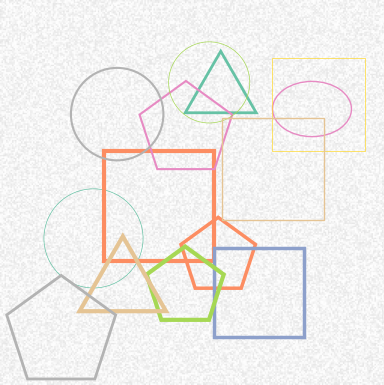[{"shape": "triangle", "thickness": 2, "radius": 0.53, "center": [0.573, 0.76]}, {"shape": "circle", "thickness": 0.5, "radius": 0.64, "center": [0.243, 0.381]}, {"shape": "square", "thickness": 3, "radius": 0.72, "center": [0.413, 0.466]}, {"shape": "pentagon", "thickness": 2.5, "radius": 0.51, "center": [0.567, 0.334]}, {"shape": "square", "thickness": 2.5, "radius": 0.58, "center": [0.673, 0.24]}, {"shape": "pentagon", "thickness": 1.5, "radius": 0.63, "center": [0.483, 0.663]}, {"shape": "oval", "thickness": 1, "radius": 0.51, "center": [0.81, 0.717]}, {"shape": "pentagon", "thickness": 3, "radius": 0.53, "center": [0.481, 0.254]}, {"shape": "circle", "thickness": 0.5, "radius": 0.53, "center": [0.543, 0.786]}, {"shape": "square", "thickness": 0.5, "radius": 0.61, "center": [0.828, 0.728]}, {"shape": "square", "thickness": 1, "radius": 0.66, "center": [0.708, 0.561]}, {"shape": "triangle", "thickness": 3, "radius": 0.65, "center": [0.319, 0.256]}, {"shape": "circle", "thickness": 1.5, "radius": 0.6, "center": [0.304, 0.704]}, {"shape": "pentagon", "thickness": 2, "radius": 0.74, "center": [0.159, 0.136]}]